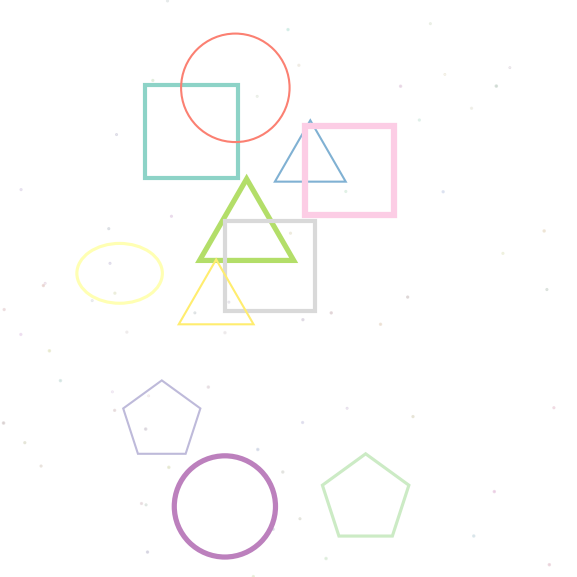[{"shape": "square", "thickness": 2, "radius": 0.4, "center": [0.331, 0.771]}, {"shape": "oval", "thickness": 1.5, "radius": 0.37, "center": [0.207, 0.526]}, {"shape": "pentagon", "thickness": 1, "radius": 0.35, "center": [0.28, 0.27]}, {"shape": "circle", "thickness": 1, "radius": 0.47, "center": [0.408, 0.847]}, {"shape": "triangle", "thickness": 1, "radius": 0.35, "center": [0.537, 0.72]}, {"shape": "triangle", "thickness": 2.5, "radius": 0.47, "center": [0.427, 0.595]}, {"shape": "square", "thickness": 3, "radius": 0.38, "center": [0.605, 0.704]}, {"shape": "square", "thickness": 2, "radius": 0.39, "center": [0.468, 0.538]}, {"shape": "circle", "thickness": 2.5, "radius": 0.44, "center": [0.389, 0.122]}, {"shape": "pentagon", "thickness": 1.5, "radius": 0.39, "center": [0.633, 0.135]}, {"shape": "triangle", "thickness": 1, "radius": 0.37, "center": [0.374, 0.475]}]